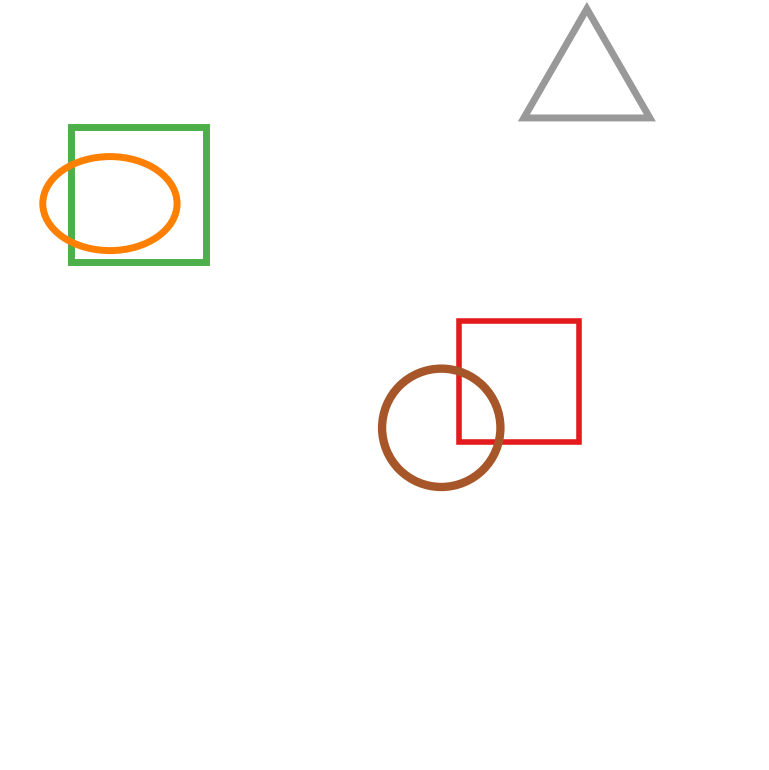[{"shape": "square", "thickness": 2, "radius": 0.39, "center": [0.674, 0.505]}, {"shape": "square", "thickness": 2.5, "radius": 0.44, "center": [0.18, 0.748]}, {"shape": "oval", "thickness": 2.5, "radius": 0.44, "center": [0.143, 0.736]}, {"shape": "circle", "thickness": 3, "radius": 0.38, "center": [0.573, 0.444]}, {"shape": "triangle", "thickness": 2.5, "radius": 0.47, "center": [0.762, 0.894]}]